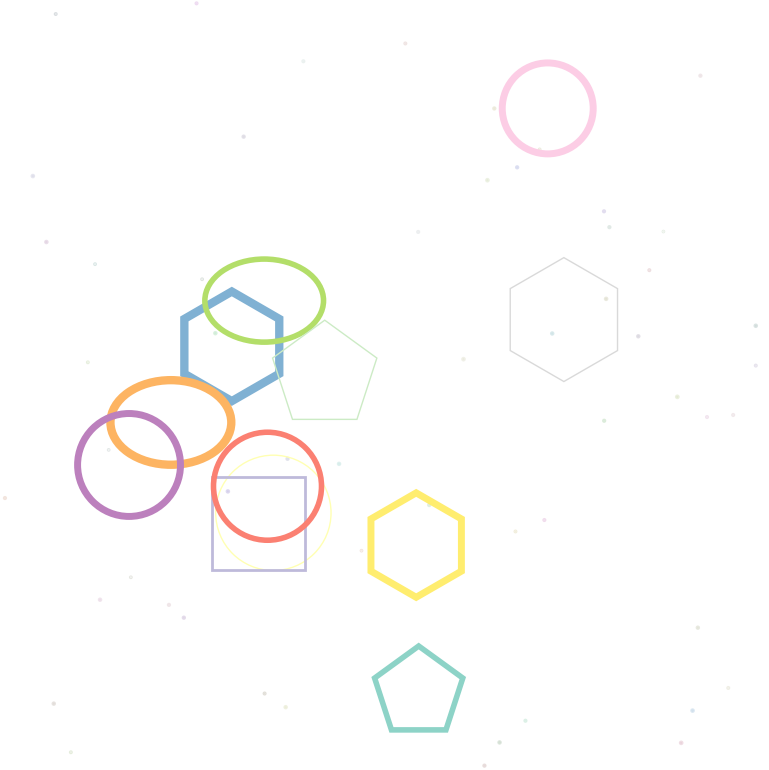[{"shape": "pentagon", "thickness": 2, "radius": 0.3, "center": [0.544, 0.101]}, {"shape": "circle", "thickness": 0.5, "radius": 0.37, "center": [0.355, 0.334]}, {"shape": "square", "thickness": 1, "radius": 0.3, "center": [0.336, 0.32]}, {"shape": "circle", "thickness": 2, "radius": 0.35, "center": [0.347, 0.369]}, {"shape": "hexagon", "thickness": 3, "radius": 0.36, "center": [0.301, 0.55]}, {"shape": "oval", "thickness": 3, "radius": 0.39, "center": [0.222, 0.451]}, {"shape": "oval", "thickness": 2, "radius": 0.39, "center": [0.343, 0.61]}, {"shape": "circle", "thickness": 2.5, "radius": 0.3, "center": [0.711, 0.859]}, {"shape": "hexagon", "thickness": 0.5, "radius": 0.4, "center": [0.732, 0.585]}, {"shape": "circle", "thickness": 2.5, "radius": 0.33, "center": [0.168, 0.396]}, {"shape": "pentagon", "thickness": 0.5, "radius": 0.36, "center": [0.422, 0.513]}, {"shape": "hexagon", "thickness": 2.5, "radius": 0.34, "center": [0.541, 0.292]}]